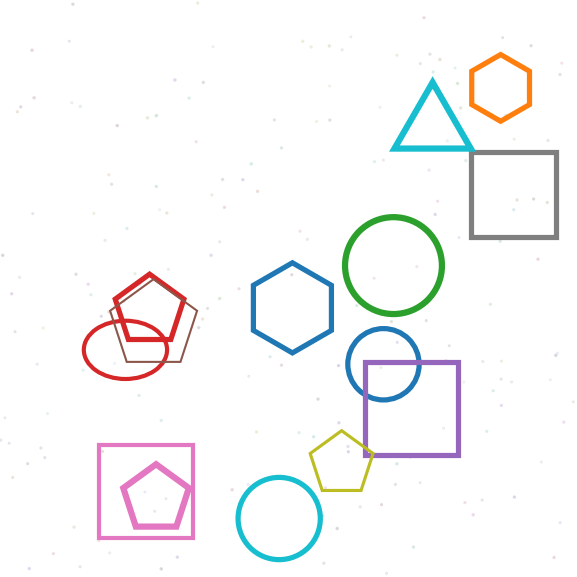[{"shape": "circle", "thickness": 2.5, "radius": 0.31, "center": [0.664, 0.368]}, {"shape": "hexagon", "thickness": 2.5, "radius": 0.39, "center": [0.506, 0.466]}, {"shape": "hexagon", "thickness": 2.5, "radius": 0.29, "center": [0.867, 0.847]}, {"shape": "circle", "thickness": 3, "radius": 0.42, "center": [0.681, 0.539]}, {"shape": "pentagon", "thickness": 2.5, "radius": 0.31, "center": [0.259, 0.462]}, {"shape": "oval", "thickness": 2, "radius": 0.36, "center": [0.217, 0.393]}, {"shape": "square", "thickness": 2.5, "radius": 0.4, "center": [0.712, 0.292]}, {"shape": "pentagon", "thickness": 1, "radius": 0.4, "center": [0.266, 0.437]}, {"shape": "square", "thickness": 2, "radius": 0.41, "center": [0.253, 0.148]}, {"shape": "pentagon", "thickness": 3, "radius": 0.3, "center": [0.27, 0.136]}, {"shape": "square", "thickness": 2.5, "radius": 0.37, "center": [0.889, 0.663]}, {"shape": "pentagon", "thickness": 1.5, "radius": 0.29, "center": [0.592, 0.196]}, {"shape": "triangle", "thickness": 3, "radius": 0.38, "center": [0.749, 0.78]}, {"shape": "circle", "thickness": 2.5, "radius": 0.36, "center": [0.483, 0.101]}]